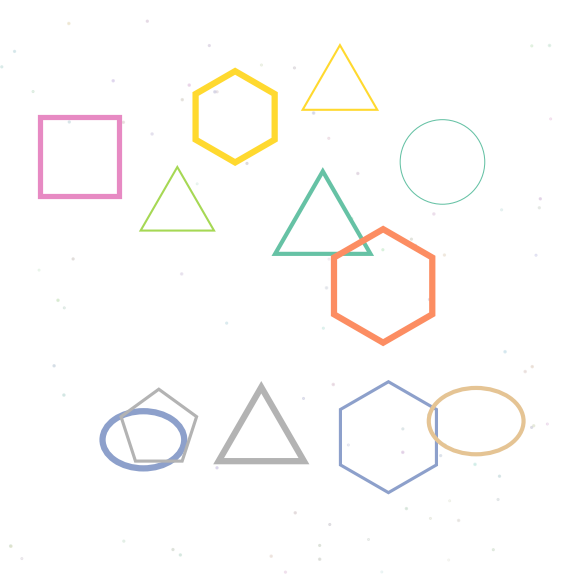[{"shape": "triangle", "thickness": 2, "radius": 0.48, "center": [0.559, 0.607]}, {"shape": "circle", "thickness": 0.5, "radius": 0.37, "center": [0.766, 0.719]}, {"shape": "hexagon", "thickness": 3, "radius": 0.49, "center": [0.663, 0.504]}, {"shape": "oval", "thickness": 3, "radius": 0.35, "center": [0.248, 0.238]}, {"shape": "hexagon", "thickness": 1.5, "radius": 0.48, "center": [0.673, 0.242]}, {"shape": "square", "thickness": 2.5, "radius": 0.34, "center": [0.137, 0.729]}, {"shape": "triangle", "thickness": 1, "radius": 0.37, "center": [0.307, 0.637]}, {"shape": "hexagon", "thickness": 3, "radius": 0.4, "center": [0.407, 0.797]}, {"shape": "triangle", "thickness": 1, "radius": 0.37, "center": [0.589, 0.846]}, {"shape": "oval", "thickness": 2, "radius": 0.41, "center": [0.825, 0.27]}, {"shape": "pentagon", "thickness": 1.5, "radius": 0.34, "center": [0.275, 0.256]}, {"shape": "triangle", "thickness": 3, "radius": 0.43, "center": [0.452, 0.243]}]